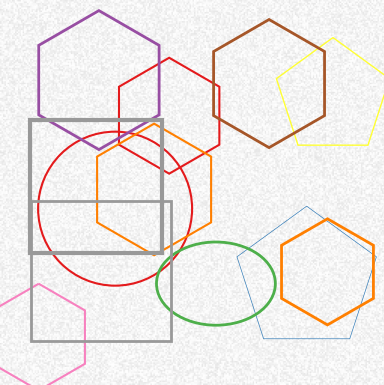[{"shape": "hexagon", "thickness": 1.5, "radius": 0.75, "center": [0.439, 0.699]}, {"shape": "circle", "thickness": 1.5, "radius": 1.0, "center": [0.299, 0.458]}, {"shape": "pentagon", "thickness": 0.5, "radius": 0.95, "center": [0.797, 0.274]}, {"shape": "oval", "thickness": 2, "radius": 0.77, "center": [0.561, 0.263]}, {"shape": "hexagon", "thickness": 2, "radius": 0.9, "center": [0.257, 0.792]}, {"shape": "hexagon", "thickness": 2, "radius": 0.69, "center": [0.851, 0.294]}, {"shape": "hexagon", "thickness": 1.5, "radius": 0.85, "center": [0.4, 0.508]}, {"shape": "pentagon", "thickness": 1, "radius": 0.77, "center": [0.865, 0.748]}, {"shape": "hexagon", "thickness": 2, "radius": 0.83, "center": [0.699, 0.783]}, {"shape": "hexagon", "thickness": 1.5, "radius": 0.69, "center": [0.1, 0.124]}, {"shape": "square", "thickness": 2, "radius": 0.91, "center": [0.262, 0.296]}, {"shape": "square", "thickness": 3, "radius": 0.86, "center": [0.249, 0.516]}]